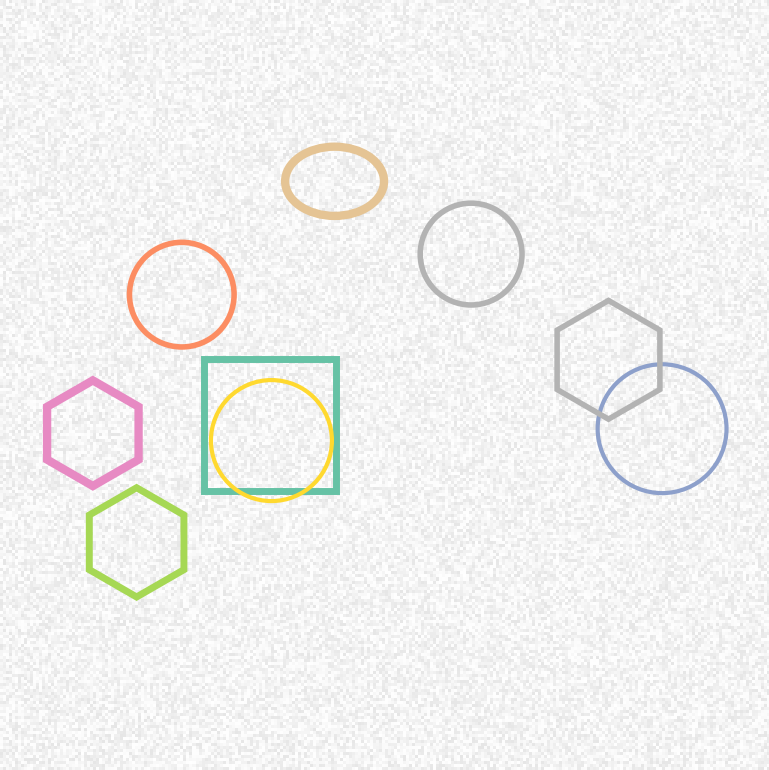[{"shape": "square", "thickness": 2.5, "radius": 0.43, "center": [0.351, 0.449]}, {"shape": "circle", "thickness": 2, "radius": 0.34, "center": [0.236, 0.617]}, {"shape": "circle", "thickness": 1.5, "radius": 0.42, "center": [0.86, 0.443]}, {"shape": "hexagon", "thickness": 3, "radius": 0.34, "center": [0.121, 0.437]}, {"shape": "hexagon", "thickness": 2.5, "radius": 0.35, "center": [0.177, 0.296]}, {"shape": "circle", "thickness": 1.5, "radius": 0.39, "center": [0.353, 0.428]}, {"shape": "oval", "thickness": 3, "radius": 0.32, "center": [0.435, 0.765]}, {"shape": "circle", "thickness": 2, "radius": 0.33, "center": [0.612, 0.67]}, {"shape": "hexagon", "thickness": 2, "radius": 0.39, "center": [0.79, 0.533]}]